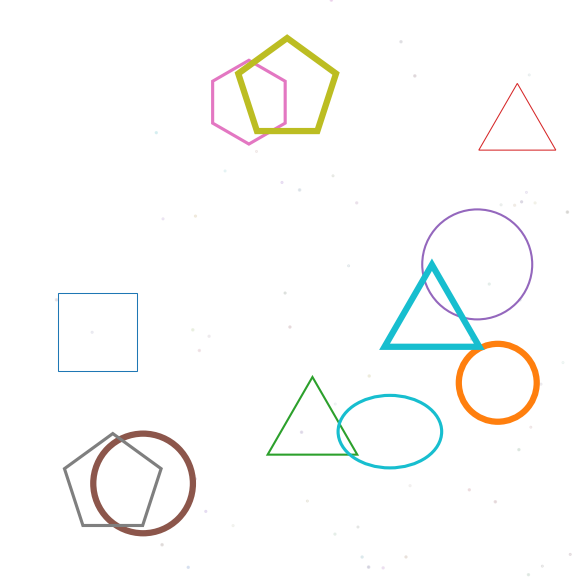[{"shape": "square", "thickness": 0.5, "radius": 0.34, "center": [0.169, 0.425]}, {"shape": "circle", "thickness": 3, "radius": 0.34, "center": [0.862, 0.336]}, {"shape": "triangle", "thickness": 1, "radius": 0.45, "center": [0.541, 0.257]}, {"shape": "triangle", "thickness": 0.5, "radius": 0.39, "center": [0.896, 0.778]}, {"shape": "circle", "thickness": 1, "radius": 0.48, "center": [0.826, 0.541]}, {"shape": "circle", "thickness": 3, "radius": 0.43, "center": [0.248, 0.162]}, {"shape": "hexagon", "thickness": 1.5, "radius": 0.36, "center": [0.431, 0.822]}, {"shape": "pentagon", "thickness": 1.5, "radius": 0.44, "center": [0.195, 0.16]}, {"shape": "pentagon", "thickness": 3, "radius": 0.45, "center": [0.497, 0.844]}, {"shape": "triangle", "thickness": 3, "radius": 0.47, "center": [0.748, 0.446]}, {"shape": "oval", "thickness": 1.5, "radius": 0.45, "center": [0.675, 0.252]}]